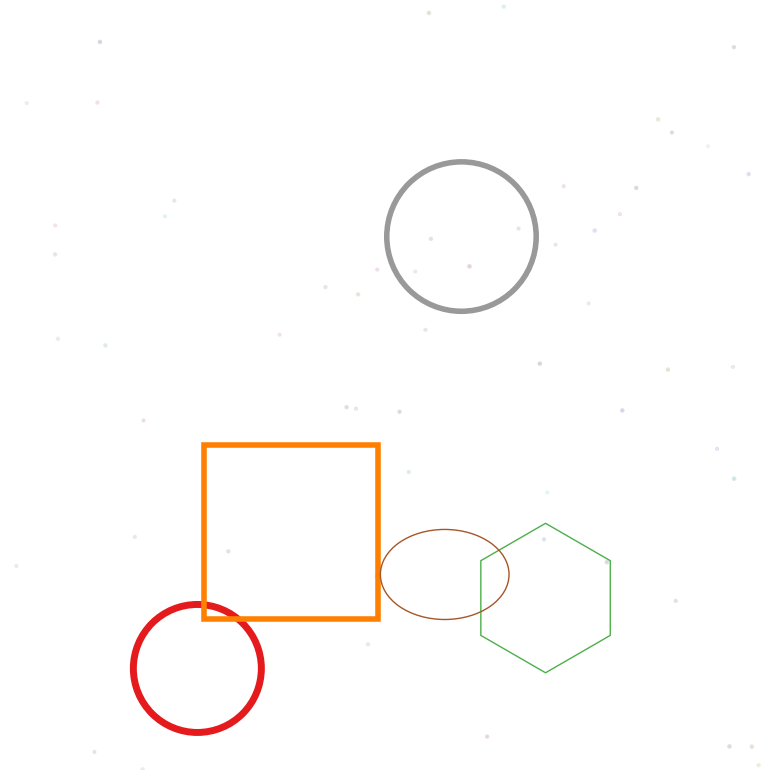[{"shape": "circle", "thickness": 2.5, "radius": 0.42, "center": [0.256, 0.132]}, {"shape": "hexagon", "thickness": 0.5, "radius": 0.49, "center": [0.709, 0.223]}, {"shape": "square", "thickness": 2, "radius": 0.57, "center": [0.378, 0.309]}, {"shape": "oval", "thickness": 0.5, "radius": 0.42, "center": [0.578, 0.254]}, {"shape": "circle", "thickness": 2, "radius": 0.49, "center": [0.599, 0.693]}]